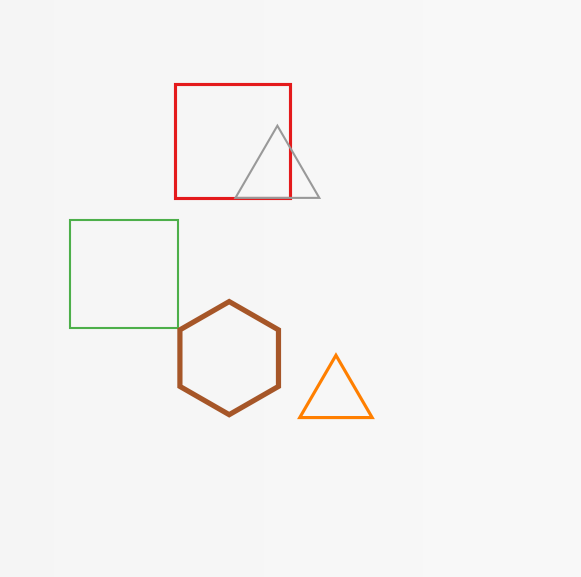[{"shape": "square", "thickness": 1.5, "radius": 0.5, "center": [0.4, 0.755]}, {"shape": "square", "thickness": 1, "radius": 0.47, "center": [0.213, 0.525]}, {"shape": "triangle", "thickness": 1.5, "radius": 0.36, "center": [0.578, 0.312]}, {"shape": "hexagon", "thickness": 2.5, "radius": 0.49, "center": [0.394, 0.379]}, {"shape": "triangle", "thickness": 1, "radius": 0.42, "center": [0.477, 0.698]}]